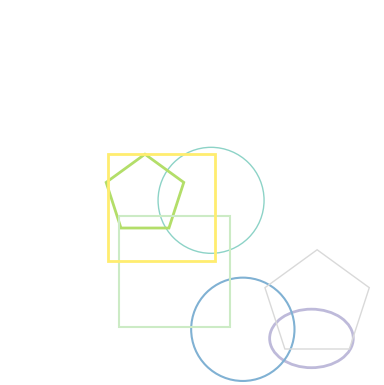[{"shape": "circle", "thickness": 1, "radius": 0.69, "center": [0.548, 0.48]}, {"shape": "oval", "thickness": 2, "radius": 0.54, "center": [0.809, 0.121]}, {"shape": "circle", "thickness": 1.5, "radius": 0.67, "center": [0.631, 0.145]}, {"shape": "pentagon", "thickness": 2, "radius": 0.53, "center": [0.377, 0.494]}, {"shape": "pentagon", "thickness": 1, "radius": 0.71, "center": [0.824, 0.209]}, {"shape": "square", "thickness": 1.5, "radius": 0.72, "center": [0.453, 0.295]}, {"shape": "square", "thickness": 2, "radius": 0.69, "center": [0.419, 0.461]}]